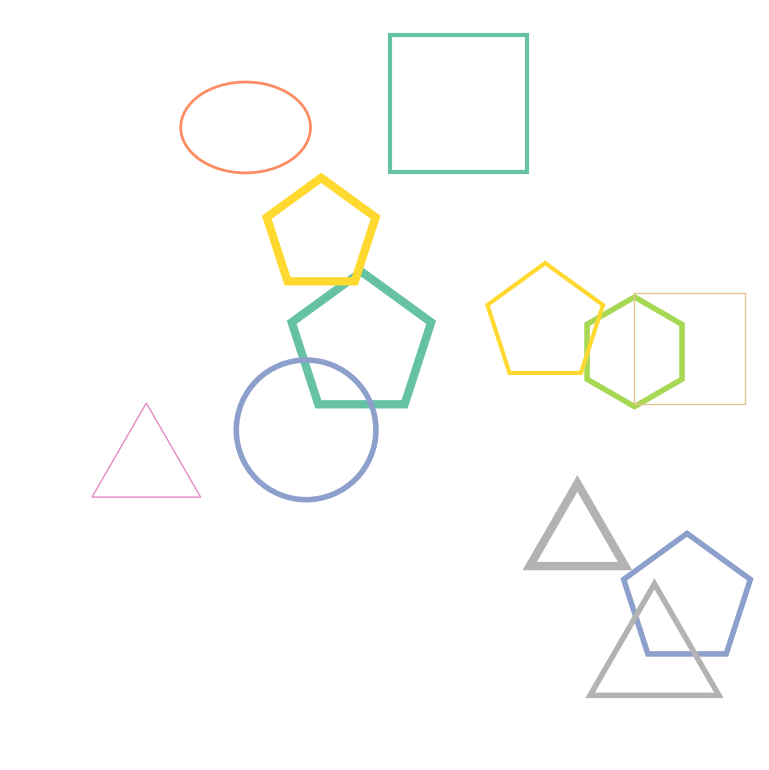[{"shape": "square", "thickness": 1.5, "radius": 0.44, "center": [0.596, 0.866]}, {"shape": "pentagon", "thickness": 3, "radius": 0.48, "center": [0.469, 0.552]}, {"shape": "oval", "thickness": 1, "radius": 0.42, "center": [0.319, 0.834]}, {"shape": "pentagon", "thickness": 2, "radius": 0.43, "center": [0.892, 0.221]}, {"shape": "circle", "thickness": 2, "radius": 0.45, "center": [0.398, 0.442]}, {"shape": "triangle", "thickness": 0.5, "radius": 0.41, "center": [0.19, 0.395]}, {"shape": "hexagon", "thickness": 2, "radius": 0.36, "center": [0.824, 0.543]}, {"shape": "pentagon", "thickness": 3, "radius": 0.37, "center": [0.417, 0.695]}, {"shape": "pentagon", "thickness": 1.5, "radius": 0.39, "center": [0.708, 0.58]}, {"shape": "square", "thickness": 0.5, "radius": 0.36, "center": [0.895, 0.547]}, {"shape": "triangle", "thickness": 2, "radius": 0.48, "center": [0.85, 0.145]}, {"shape": "triangle", "thickness": 3, "radius": 0.36, "center": [0.75, 0.301]}]